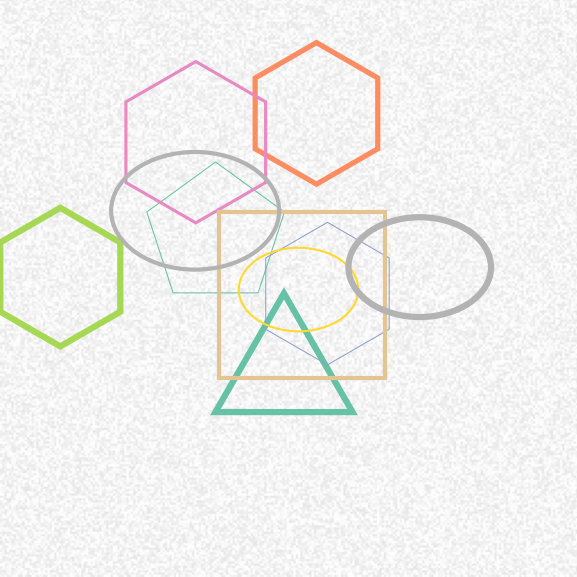[{"shape": "pentagon", "thickness": 0.5, "radius": 0.63, "center": [0.373, 0.593]}, {"shape": "triangle", "thickness": 3, "radius": 0.69, "center": [0.492, 0.354]}, {"shape": "hexagon", "thickness": 2.5, "radius": 0.61, "center": [0.548, 0.803]}, {"shape": "hexagon", "thickness": 0.5, "radius": 0.62, "center": [0.567, 0.491]}, {"shape": "hexagon", "thickness": 1.5, "radius": 0.7, "center": [0.339, 0.753]}, {"shape": "hexagon", "thickness": 3, "radius": 0.6, "center": [0.104, 0.519]}, {"shape": "oval", "thickness": 1, "radius": 0.52, "center": [0.517, 0.498]}, {"shape": "square", "thickness": 2, "radius": 0.72, "center": [0.523, 0.488]}, {"shape": "oval", "thickness": 3, "radius": 0.62, "center": [0.727, 0.537]}, {"shape": "oval", "thickness": 2, "radius": 0.73, "center": [0.338, 0.634]}]